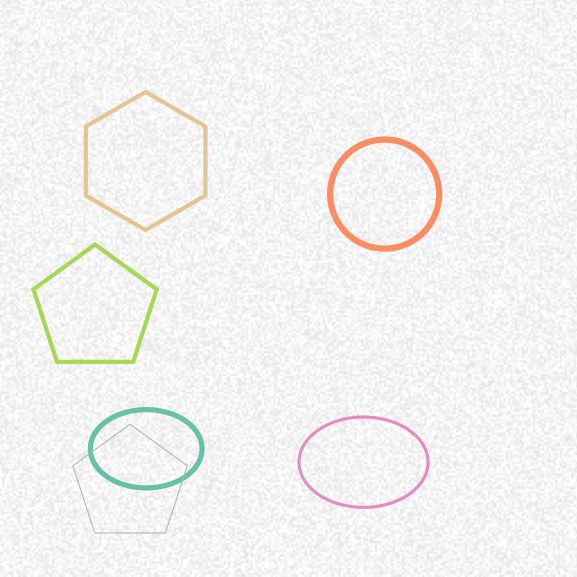[{"shape": "oval", "thickness": 2.5, "radius": 0.48, "center": [0.253, 0.222]}, {"shape": "circle", "thickness": 3, "radius": 0.47, "center": [0.666, 0.663]}, {"shape": "oval", "thickness": 1.5, "radius": 0.56, "center": [0.629, 0.199]}, {"shape": "pentagon", "thickness": 2, "radius": 0.56, "center": [0.165, 0.463]}, {"shape": "hexagon", "thickness": 2, "radius": 0.6, "center": [0.252, 0.72]}, {"shape": "pentagon", "thickness": 0.5, "radius": 0.52, "center": [0.225, 0.16]}]